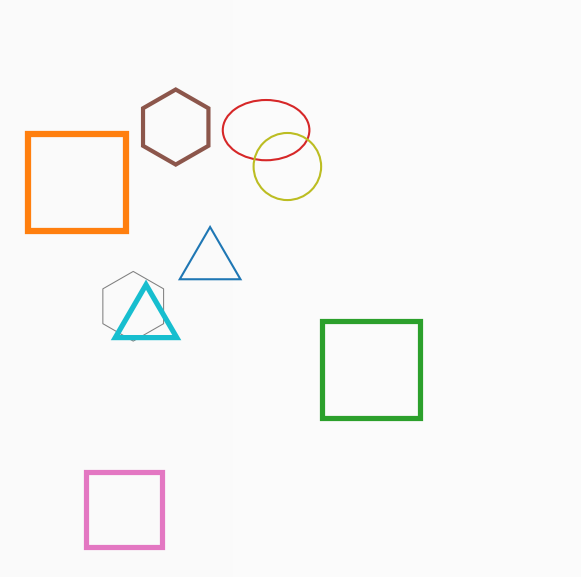[{"shape": "triangle", "thickness": 1, "radius": 0.3, "center": [0.361, 0.546]}, {"shape": "square", "thickness": 3, "radius": 0.42, "center": [0.133, 0.683]}, {"shape": "square", "thickness": 2.5, "radius": 0.42, "center": [0.638, 0.36]}, {"shape": "oval", "thickness": 1, "radius": 0.37, "center": [0.458, 0.774]}, {"shape": "hexagon", "thickness": 2, "radius": 0.32, "center": [0.302, 0.779]}, {"shape": "square", "thickness": 2.5, "radius": 0.32, "center": [0.214, 0.116]}, {"shape": "hexagon", "thickness": 0.5, "radius": 0.3, "center": [0.229, 0.469]}, {"shape": "circle", "thickness": 1, "radius": 0.29, "center": [0.494, 0.711]}, {"shape": "triangle", "thickness": 2.5, "radius": 0.31, "center": [0.251, 0.445]}]